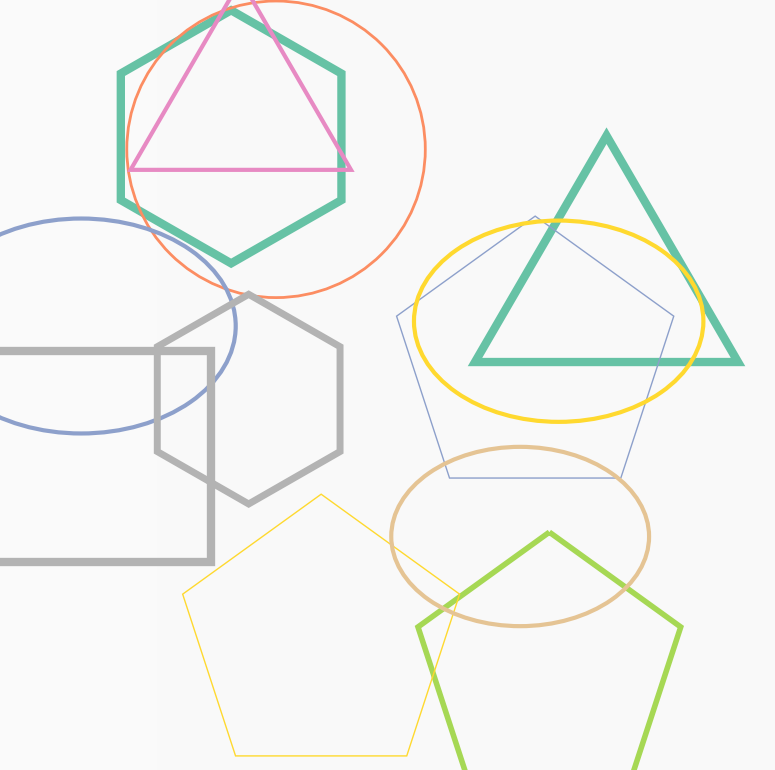[{"shape": "hexagon", "thickness": 3, "radius": 0.82, "center": [0.298, 0.822]}, {"shape": "triangle", "thickness": 3, "radius": 0.98, "center": [0.783, 0.628]}, {"shape": "circle", "thickness": 1, "radius": 0.96, "center": [0.356, 0.806]}, {"shape": "oval", "thickness": 1.5, "radius": 1.0, "center": [0.105, 0.577]}, {"shape": "pentagon", "thickness": 0.5, "radius": 0.94, "center": [0.691, 0.531]}, {"shape": "triangle", "thickness": 1.5, "radius": 0.82, "center": [0.311, 0.862]}, {"shape": "pentagon", "thickness": 2, "radius": 0.89, "center": [0.709, 0.131]}, {"shape": "pentagon", "thickness": 0.5, "radius": 0.94, "center": [0.414, 0.17]}, {"shape": "oval", "thickness": 1.5, "radius": 0.93, "center": [0.721, 0.583]}, {"shape": "oval", "thickness": 1.5, "radius": 0.83, "center": [0.671, 0.303]}, {"shape": "hexagon", "thickness": 2.5, "radius": 0.68, "center": [0.321, 0.482]}, {"shape": "square", "thickness": 3, "radius": 0.69, "center": [0.135, 0.407]}]